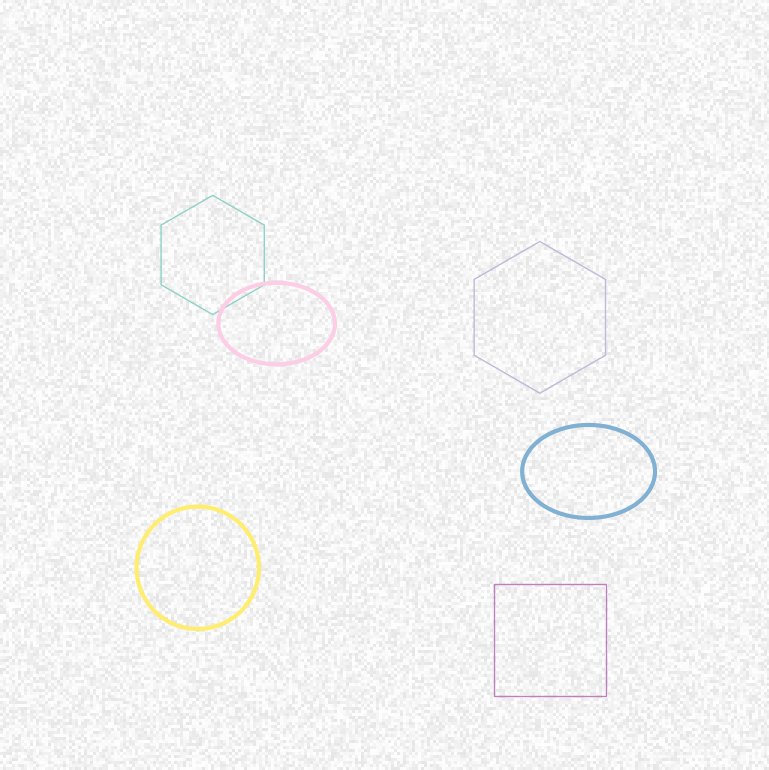[{"shape": "hexagon", "thickness": 0.5, "radius": 0.39, "center": [0.276, 0.669]}, {"shape": "hexagon", "thickness": 0.5, "radius": 0.49, "center": [0.701, 0.588]}, {"shape": "oval", "thickness": 1.5, "radius": 0.43, "center": [0.764, 0.388]}, {"shape": "oval", "thickness": 1.5, "radius": 0.38, "center": [0.359, 0.58]}, {"shape": "square", "thickness": 0.5, "radius": 0.36, "center": [0.715, 0.168]}, {"shape": "circle", "thickness": 1.5, "radius": 0.4, "center": [0.257, 0.263]}]